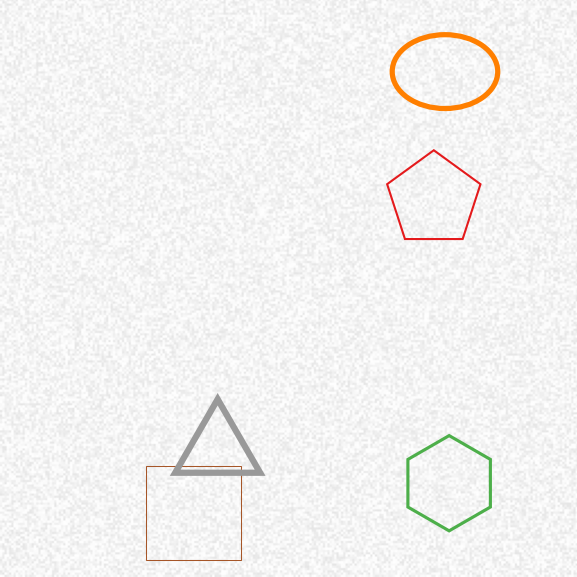[{"shape": "pentagon", "thickness": 1, "radius": 0.42, "center": [0.751, 0.654]}, {"shape": "hexagon", "thickness": 1.5, "radius": 0.41, "center": [0.778, 0.162]}, {"shape": "oval", "thickness": 2.5, "radius": 0.46, "center": [0.771, 0.875]}, {"shape": "square", "thickness": 0.5, "radius": 0.41, "center": [0.335, 0.111]}, {"shape": "triangle", "thickness": 3, "radius": 0.42, "center": [0.377, 0.223]}]